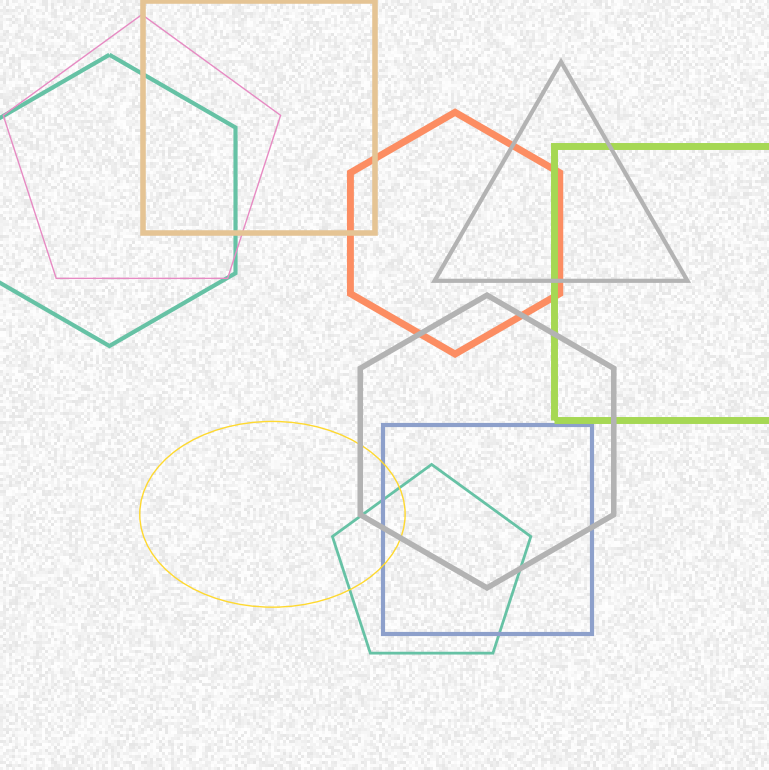[{"shape": "hexagon", "thickness": 1.5, "radius": 0.95, "center": [0.142, 0.74]}, {"shape": "pentagon", "thickness": 1, "radius": 0.68, "center": [0.561, 0.261]}, {"shape": "hexagon", "thickness": 2.5, "radius": 0.78, "center": [0.591, 0.697]}, {"shape": "square", "thickness": 1.5, "radius": 0.68, "center": [0.633, 0.313]}, {"shape": "pentagon", "thickness": 0.5, "radius": 0.95, "center": [0.184, 0.792]}, {"shape": "square", "thickness": 2.5, "radius": 0.89, "center": [0.897, 0.632]}, {"shape": "oval", "thickness": 0.5, "radius": 0.86, "center": [0.354, 0.332]}, {"shape": "square", "thickness": 2, "radius": 0.75, "center": [0.337, 0.848]}, {"shape": "hexagon", "thickness": 2, "radius": 0.95, "center": [0.632, 0.427]}, {"shape": "triangle", "thickness": 1.5, "radius": 0.95, "center": [0.729, 0.73]}]